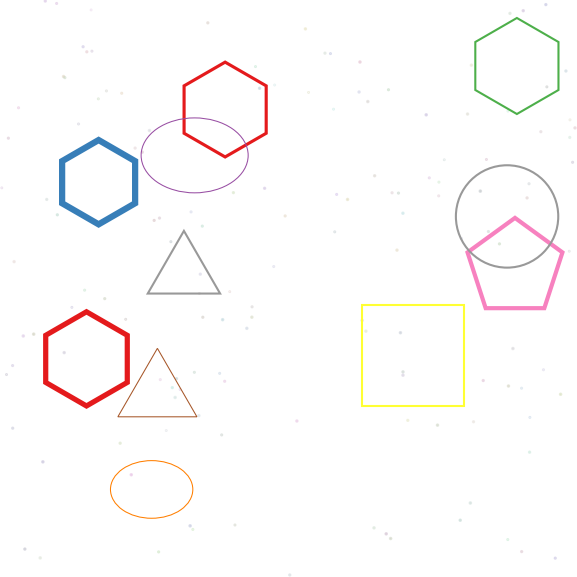[{"shape": "hexagon", "thickness": 1.5, "radius": 0.41, "center": [0.39, 0.809]}, {"shape": "hexagon", "thickness": 2.5, "radius": 0.41, "center": [0.15, 0.378]}, {"shape": "hexagon", "thickness": 3, "radius": 0.36, "center": [0.171, 0.684]}, {"shape": "hexagon", "thickness": 1, "radius": 0.42, "center": [0.895, 0.885]}, {"shape": "oval", "thickness": 0.5, "radius": 0.46, "center": [0.337, 0.73]}, {"shape": "oval", "thickness": 0.5, "radius": 0.36, "center": [0.263, 0.152]}, {"shape": "square", "thickness": 1, "radius": 0.44, "center": [0.716, 0.383]}, {"shape": "triangle", "thickness": 0.5, "radius": 0.4, "center": [0.273, 0.317]}, {"shape": "pentagon", "thickness": 2, "radius": 0.43, "center": [0.892, 0.535]}, {"shape": "triangle", "thickness": 1, "radius": 0.36, "center": [0.318, 0.527]}, {"shape": "circle", "thickness": 1, "radius": 0.44, "center": [0.878, 0.624]}]